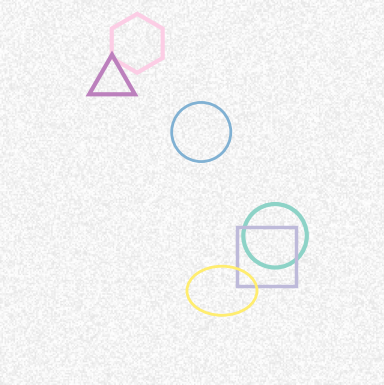[{"shape": "circle", "thickness": 3, "radius": 0.41, "center": [0.714, 0.388]}, {"shape": "square", "thickness": 2.5, "radius": 0.39, "center": [0.693, 0.335]}, {"shape": "circle", "thickness": 2, "radius": 0.38, "center": [0.523, 0.657]}, {"shape": "hexagon", "thickness": 3, "radius": 0.38, "center": [0.356, 0.888]}, {"shape": "triangle", "thickness": 3, "radius": 0.34, "center": [0.291, 0.789]}, {"shape": "oval", "thickness": 2, "radius": 0.45, "center": [0.577, 0.245]}]